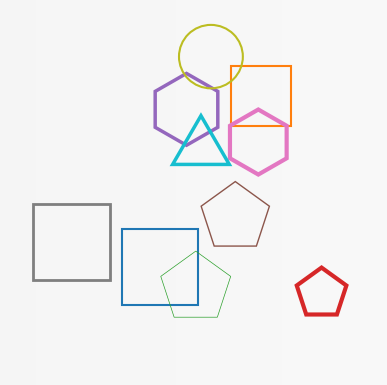[{"shape": "square", "thickness": 1.5, "radius": 0.49, "center": [0.413, 0.307]}, {"shape": "square", "thickness": 1.5, "radius": 0.39, "center": [0.675, 0.751]}, {"shape": "pentagon", "thickness": 0.5, "radius": 0.47, "center": [0.505, 0.253]}, {"shape": "pentagon", "thickness": 3, "radius": 0.34, "center": [0.83, 0.238]}, {"shape": "hexagon", "thickness": 2.5, "radius": 0.47, "center": [0.481, 0.716]}, {"shape": "pentagon", "thickness": 1, "radius": 0.46, "center": [0.607, 0.436]}, {"shape": "hexagon", "thickness": 3, "radius": 0.42, "center": [0.667, 0.631]}, {"shape": "square", "thickness": 2, "radius": 0.5, "center": [0.184, 0.372]}, {"shape": "circle", "thickness": 1.5, "radius": 0.41, "center": [0.544, 0.853]}, {"shape": "triangle", "thickness": 2.5, "radius": 0.42, "center": [0.519, 0.615]}]